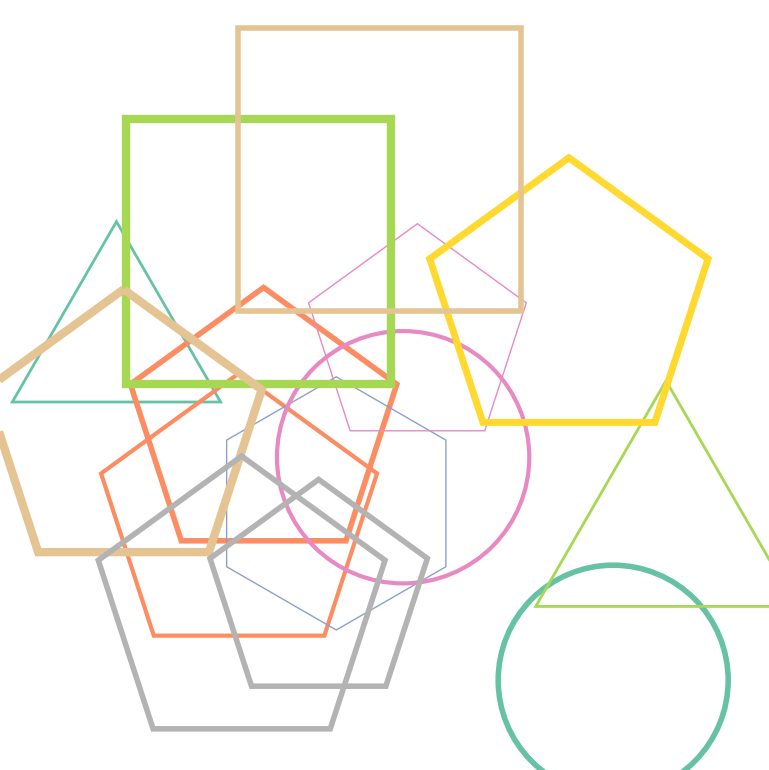[{"shape": "triangle", "thickness": 1, "radius": 0.78, "center": [0.151, 0.556]}, {"shape": "circle", "thickness": 2, "radius": 0.75, "center": [0.796, 0.117]}, {"shape": "pentagon", "thickness": 2, "radius": 0.91, "center": [0.342, 0.445]}, {"shape": "pentagon", "thickness": 1.5, "radius": 0.94, "center": [0.31, 0.327]}, {"shape": "hexagon", "thickness": 0.5, "radius": 0.82, "center": [0.437, 0.346]}, {"shape": "circle", "thickness": 1.5, "radius": 0.82, "center": [0.524, 0.406]}, {"shape": "pentagon", "thickness": 0.5, "radius": 0.74, "center": [0.542, 0.561]}, {"shape": "square", "thickness": 3, "radius": 0.86, "center": [0.336, 0.674]}, {"shape": "triangle", "thickness": 1, "radius": 0.98, "center": [0.865, 0.31]}, {"shape": "pentagon", "thickness": 2.5, "radius": 0.95, "center": [0.739, 0.605]}, {"shape": "pentagon", "thickness": 3, "radius": 0.94, "center": [0.16, 0.436]}, {"shape": "square", "thickness": 2, "radius": 0.92, "center": [0.493, 0.78]}, {"shape": "pentagon", "thickness": 2, "radius": 0.74, "center": [0.414, 0.229]}, {"shape": "pentagon", "thickness": 2, "radius": 0.98, "center": [0.314, 0.212]}]